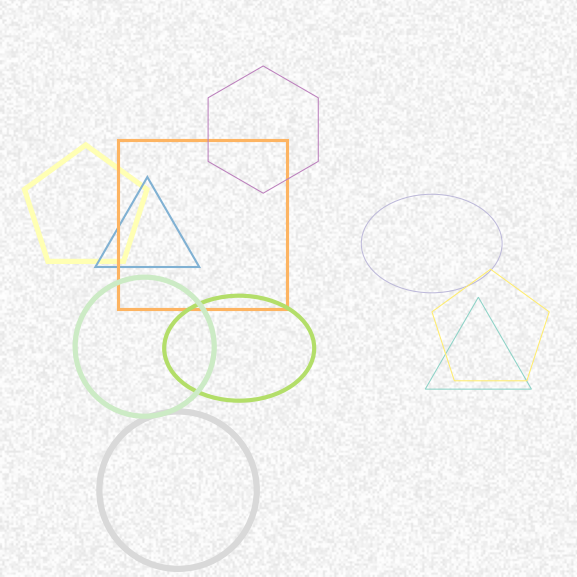[{"shape": "triangle", "thickness": 0.5, "radius": 0.53, "center": [0.828, 0.378]}, {"shape": "pentagon", "thickness": 2.5, "radius": 0.56, "center": [0.148, 0.637]}, {"shape": "oval", "thickness": 0.5, "radius": 0.61, "center": [0.748, 0.577]}, {"shape": "triangle", "thickness": 1, "radius": 0.52, "center": [0.255, 0.589]}, {"shape": "square", "thickness": 1.5, "radius": 0.73, "center": [0.351, 0.61]}, {"shape": "oval", "thickness": 2, "radius": 0.65, "center": [0.414, 0.396]}, {"shape": "circle", "thickness": 3, "radius": 0.68, "center": [0.308, 0.15]}, {"shape": "hexagon", "thickness": 0.5, "radius": 0.55, "center": [0.456, 0.775]}, {"shape": "circle", "thickness": 2.5, "radius": 0.6, "center": [0.251, 0.399]}, {"shape": "pentagon", "thickness": 0.5, "radius": 0.53, "center": [0.85, 0.426]}]